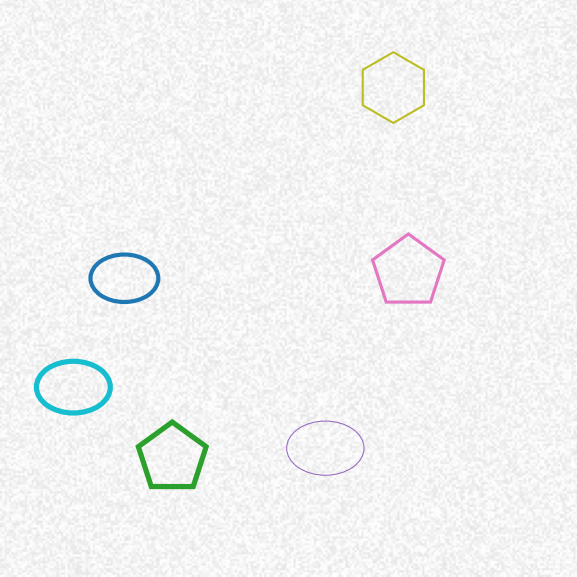[{"shape": "oval", "thickness": 2, "radius": 0.29, "center": [0.215, 0.517]}, {"shape": "pentagon", "thickness": 2.5, "radius": 0.31, "center": [0.298, 0.207]}, {"shape": "oval", "thickness": 0.5, "radius": 0.33, "center": [0.563, 0.223]}, {"shape": "pentagon", "thickness": 1.5, "radius": 0.33, "center": [0.707, 0.529]}, {"shape": "hexagon", "thickness": 1, "radius": 0.31, "center": [0.681, 0.848]}, {"shape": "oval", "thickness": 2.5, "radius": 0.32, "center": [0.127, 0.329]}]